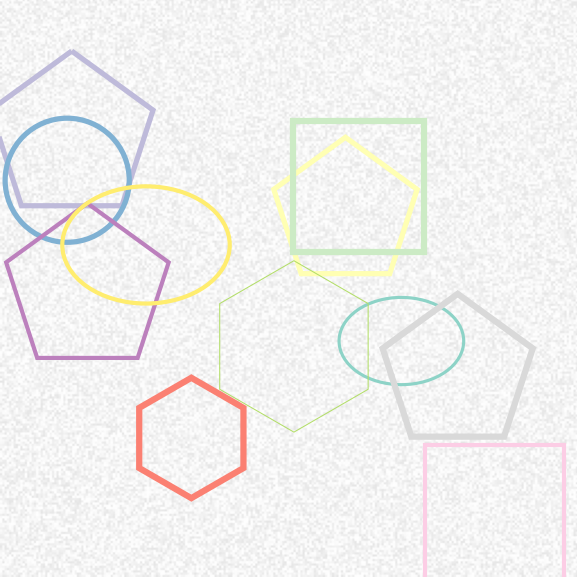[{"shape": "oval", "thickness": 1.5, "radius": 0.54, "center": [0.695, 0.409]}, {"shape": "pentagon", "thickness": 2.5, "radius": 0.65, "center": [0.598, 0.631]}, {"shape": "pentagon", "thickness": 2.5, "radius": 0.74, "center": [0.124, 0.763]}, {"shape": "hexagon", "thickness": 3, "radius": 0.52, "center": [0.331, 0.241]}, {"shape": "circle", "thickness": 2.5, "radius": 0.54, "center": [0.116, 0.687]}, {"shape": "hexagon", "thickness": 0.5, "radius": 0.74, "center": [0.509, 0.399]}, {"shape": "square", "thickness": 2, "radius": 0.6, "center": [0.856, 0.108]}, {"shape": "pentagon", "thickness": 3, "radius": 0.68, "center": [0.793, 0.354]}, {"shape": "pentagon", "thickness": 2, "radius": 0.74, "center": [0.151, 0.499]}, {"shape": "square", "thickness": 3, "radius": 0.57, "center": [0.621, 0.676]}, {"shape": "oval", "thickness": 2, "radius": 0.72, "center": [0.253, 0.575]}]